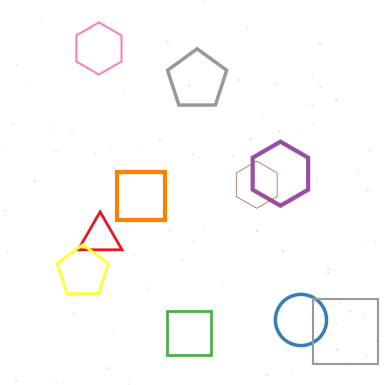[{"shape": "triangle", "thickness": 2, "radius": 0.33, "center": [0.26, 0.384]}, {"shape": "circle", "thickness": 2.5, "radius": 0.33, "center": [0.782, 0.169]}, {"shape": "square", "thickness": 2, "radius": 0.29, "center": [0.49, 0.136]}, {"shape": "hexagon", "thickness": 3, "radius": 0.42, "center": [0.728, 0.549]}, {"shape": "square", "thickness": 3, "radius": 0.31, "center": [0.367, 0.491]}, {"shape": "pentagon", "thickness": 2, "radius": 0.35, "center": [0.215, 0.294]}, {"shape": "hexagon", "thickness": 0.5, "radius": 0.31, "center": [0.667, 0.52]}, {"shape": "hexagon", "thickness": 1.5, "radius": 0.34, "center": [0.257, 0.874]}, {"shape": "pentagon", "thickness": 2.5, "radius": 0.4, "center": [0.512, 0.792]}, {"shape": "square", "thickness": 1.5, "radius": 0.42, "center": [0.898, 0.139]}]